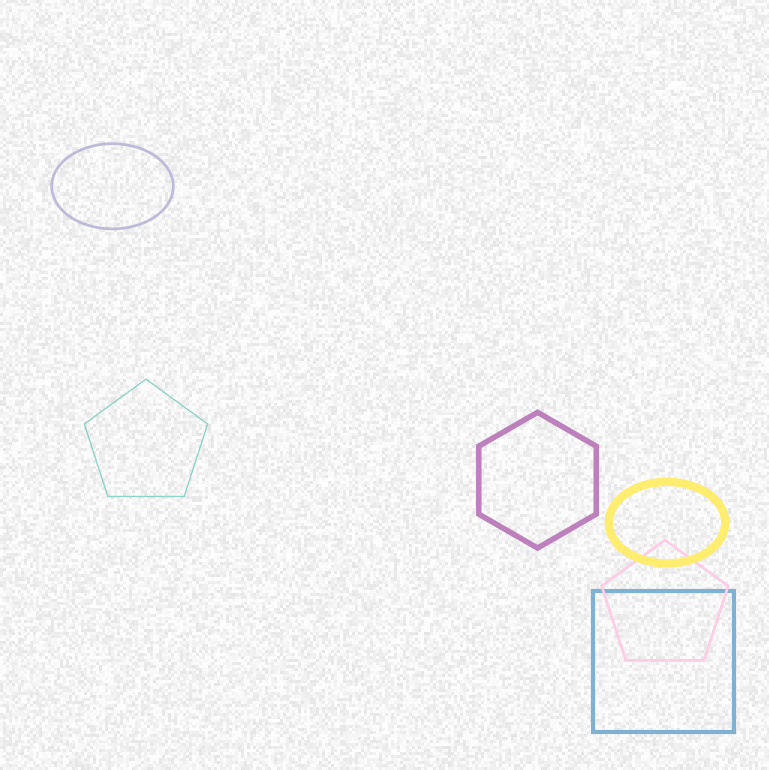[{"shape": "pentagon", "thickness": 0.5, "radius": 0.42, "center": [0.19, 0.423]}, {"shape": "oval", "thickness": 1, "radius": 0.39, "center": [0.146, 0.758]}, {"shape": "square", "thickness": 1.5, "radius": 0.46, "center": [0.861, 0.141]}, {"shape": "pentagon", "thickness": 1, "radius": 0.43, "center": [0.864, 0.212]}, {"shape": "hexagon", "thickness": 2, "radius": 0.44, "center": [0.698, 0.376]}, {"shape": "oval", "thickness": 3, "radius": 0.38, "center": [0.866, 0.321]}]